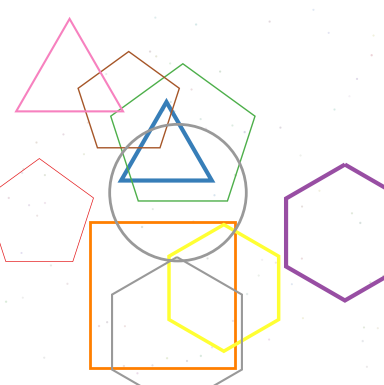[{"shape": "pentagon", "thickness": 0.5, "radius": 0.74, "center": [0.102, 0.44]}, {"shape": "triangle", "thickness": 3, "radius": 0.68, "center": [0.432, 0.599]}, {"shape": "pentagon", "thickness": 1, "radius": 0.98, "center": [0.475, 0.637]}, {"shape": "hexagon", "thickness": 3, "radius": 0.88, "center": [0.896, 0.396]}, {"shape": "square", "thickness": 2, "radius": 0.94, "center": [0.423, 0.234]}, {"shape": "hexagon", "thickness": 2.5, "radius": 0.82, "center": [0.581, 0.252]}, {"shape": "pentagon", "thickness": 1, "radius": 0.69, "center": [0.334, 0.728]}, {"shape": "triangle", "thickness": 1.5, "radius": 0.8, "center": [0.181, 0.791]}, {"shape": "hexagon", "thickness": 1.5, "radius": 0.97, "center": [0.46, 0.137]}, {"shape": "circle", "thickness": 2, "radius": 0.89, "center": [0.462, 0.5]}]